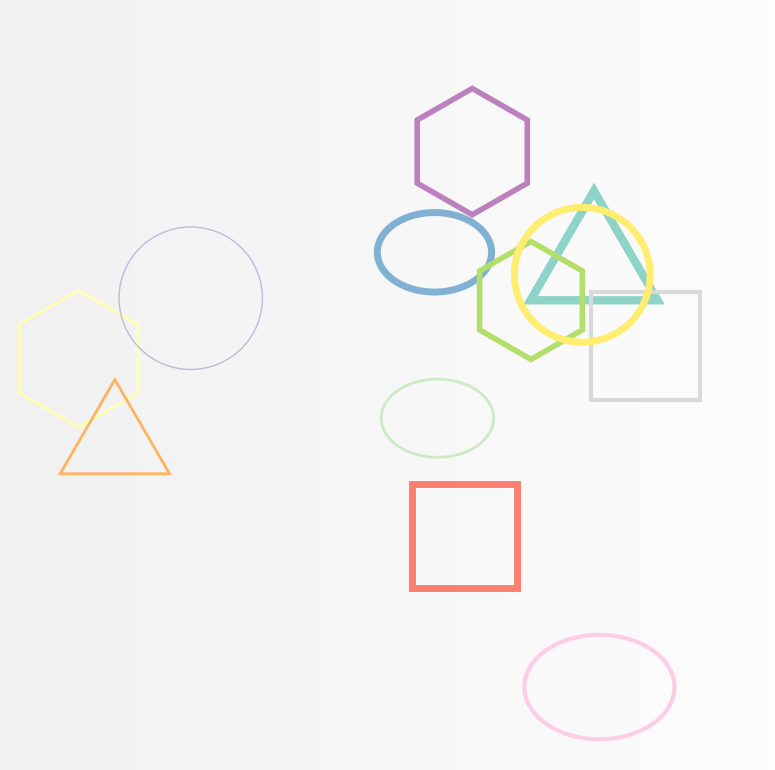[{"shape": "triangle", "thickness": 3, "radius": 0.47, "center": [0.766, 0.657]}, {"shape": "hexagon", "thickness": 1, "radius": 0.44, "center": [0.101, 0.534]}, {"shape": "circle", "thickness": 0.5, "radius": 0.46, "center": [0.246, 0.613]}, {"shape": "square", "thickness": 2.5, "radius": 0.34, "center": [0.599, 0.304]}, {"shape": "oval", "thickness": 2.5, "radius": 0.37, "center": [0.561, 0.672]}, {"shape": "triangle", "thickness": 1, "radius": 0.41, "center": [0.148, 0.425]}, {"shape": "hexagon", "thickness": 2, "radius": 0.38, "center": [0.685, 0.61]}, {"shape": "oval", "thickness": 1.5, "radius": 0.48, "center": [0.773, 0.108]}, {"shape": "square", "thickness": 1.5, "radius": 0.35, "center": [0.833, 0.551]}, {"shape": "hexagon", "thickness": 2, "radius": 0.41, "center": [0.609, 0.803]}, {"shape": "oval", "thickness": 1, "radius": 0.36, "center": [0.564, 0.457]}, {"shape": "circle", "thickness": 2.5, "radius": 0.44, "center": [0.751, 0.643]}]